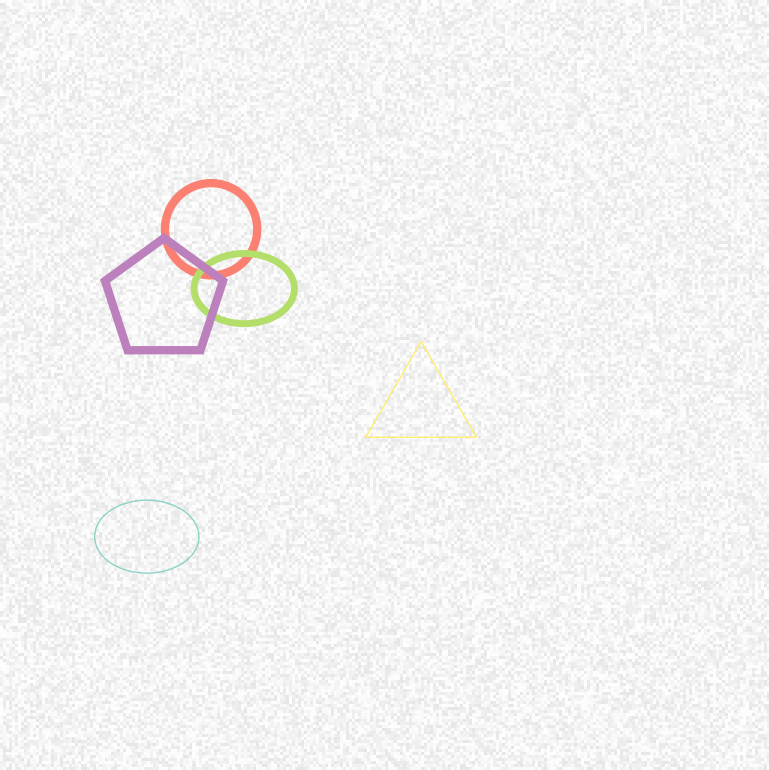[{"shape": "oval", "thickness": 0.5, "radius": 0.34, "center": [0.191, 0.303]}, {"shape": "circle", "thickness": 3, "radius": 0.3, "center": [0.274, 0.702]}, {"shape": "oval", "thickness": 2.5, "radius": 0.33, "center": [0.317, 0.625]}, {"shape": "pentagon", "thickness": 3, "radius": 0.4, "center": [0.213, 0.61]}, {"shape": "triangle", "thickness": 0.5, "radius": 0.41, "center": [0.547, 0.474]}]